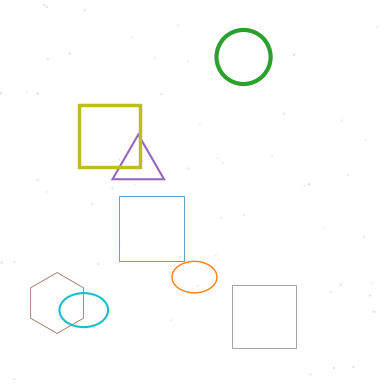[{"shape": "square", "thickness": 0.5, "radius": 0.42, "center": [0.393, 0.406]}, {"shape": "oval", "thickness": 1, "radius": 0.29, "center": [0.505, 0.28]}, {"shape": "circle", "thickness": 3, "radius": 0.35, "center": [0.633, 0.852]}, {"shape": "triangle", "thickness": 1.5, "radius": 0.39, "center": [0.359, 0.573]}, {"shape": "hexagon", "thickness": 0.5, "radius": 0.4, "center": [0.148, 0.213]}, {"shape": "square", "thickness": 0.5, "radius": 0.41, "center": [0.686, 0.178]}, {"shape": "square", "thickness": 2.5, "radius": 0.4, "center": [0.284, 0.647]}, {"shape": "oval", "thickness": 1.5, "radius": 0.32, "center": [0.218, 0.195]}]